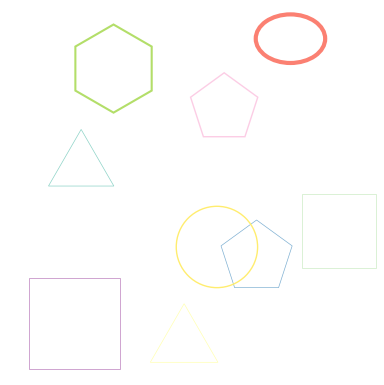[{"shape": "triangle", "thickness": 0.5, "radius": 0.49, "center": [0.211, 0.566]}, {"shape": "triangle", "thickness": 0.5, "radius": 0.51, "center": [0.478, 0.11]}, {"shape": "oval", "thickness": 3, "radius": 0.45, "center": [0.754, 0.9]}, {"shape": "pentagon", "thickness": 0.5, "radius": 0.49, "center": [0.666, 0.331]}, {"shape": "hexagon", "thickness": 1.5, "radius": 0.57, "center": [0.295, 0.822]}, {"shape": "pentagon", "thickness": 1, "radius": 0.46, "center": [0.582, 0.719]}, {"shape": "square", "thickness": 0.5, "radius": 0.59, "center": [0.193, 0.16]}, {"shape": "square", "thickness": 0.5, "radius": 0.48, "center": [0.881, 0.4]}, {"shape": "circle", "thickness": 1, "radius": 0.53, "center": [0.563, 0.359]}]